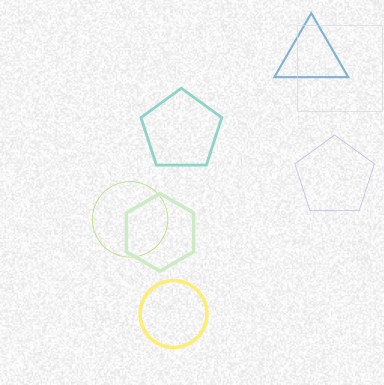[{"shape": "pentagon", "thickness": 2, "radius": 0.55, "center": [0.471, 0.66]}, {"shape": "pentagon", "thickness": 0.5, "radius": 0.54, "center": [0.869, 0.541]}, {"shape": "triangle", "thickness": 1.5, "radius": 0.55, "center": [0.809, 0.855]}, {"shape": "circle", "thickness": 0.5, "radius": 0.49, "center": [0.338, 0.43]}, {"shape": "square", "thickness": 0.5, "radius": 0.55, "center": [0.882, 0.823]}, {"shape": "hexagon", "thickness": 2.5, "radius": 0.5, "center": [0.416, 0.397]}, {"shape": "circle", "thickness": 2.5, "radius": 0.43, "center": [0.451, 0.184]}]